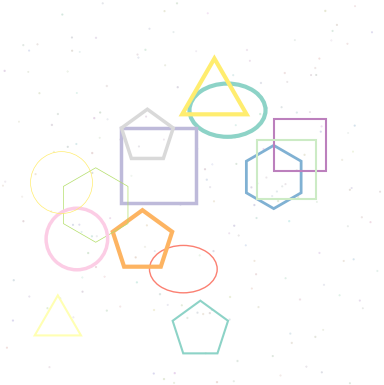[{"shape": "oval", "thickness": 3, "radius": 0.49, "center": [0.591, 0.714]}, {"shape": "pentagon", "thickness": 1.5, "radius": 0.38, "center": [0.52, 0.143]}, {"shape": "triangle", "thickness": 1.5, "radius": 0.35, "center": [0.15, 0.163]}, {"shape": "square", "thickness": 2.5, "radius": 0.49, "center": [0.412, 0.57]}, {"shape": "oval", "thickness": 1, "radius": 0.44, "center": [0.476, 0.301]}, {"shape": "hexagon", "thickness": 2, "radius": 0.41, "center": [0.711, 0.54]}, {"shape": "pentagon", "thickness": 3, "radius": 0.41, "center": [0.37, 0.373]}, {"shape": "hexagon", "thickness": 0.5, "radius": 0.48, "center": [0.249, 0.468]}, {"shape": "circle", "thickness": 2.5, "radius": 0.4, "center": [0.2, 0.379]}, {"shape": "pentagon", "thickness": 2.5, "radius": 0.35, "center": [0.383, 0.646]}, {"shape": "square", "thickness": 1.5, "radius": 0.34, "center": [0.78, 0.623]}, {"shape": "square", "thickness": 1.5, "radius": 0.38, "center": [0.744, 0.559]}, {"shape": "triangle", "thickness": 3, "radius": 0.48, "center": [0.557, 0.751]}, {"shape": "circle", "thickness": 0.5, "radius": 0.4, "center": [0.16, 0.526]}]